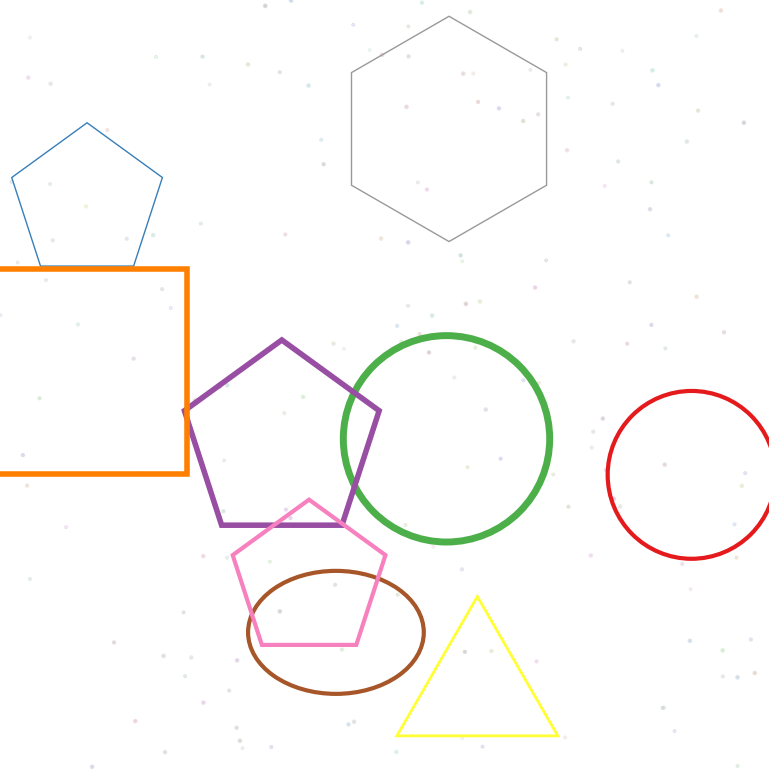[{"shape": "circle", "thickness": 1.5, "radius": 0.54, "center": [0.898, 0.383]}, {"shape": "pentagon", "thickness": 0.5, "radius": 0.51, "center": [0.113, 0.738]}, {"shape": "circle", "thickness": 2.5, "radius": 0.67, "center": [0.58, 0.43]}, {"shape": "pentagon", "thickness": 2, "radius": 0.66, "center": [0.366, 0.426]}, {"shape": "square", "thickness": 2, "radius": 0.66, "center": [0.11, 0.518]}, {"shape": "triangle", "thickness": 1, "radius": 0.6, "center": [0.62, 0.105]}, {"shape": "oval", "thickness": 1.5, "radius": 0.57, "center": [0.436, 0.179]}, {"shape": "pentagon", "thickness": 1.5, "radius": 0.52, "center": [0.401, 0.247]}, {"shape": "hexagon", "thickness": 0.5, "radius": 0.73, "center": [0.583, 0.833]}]